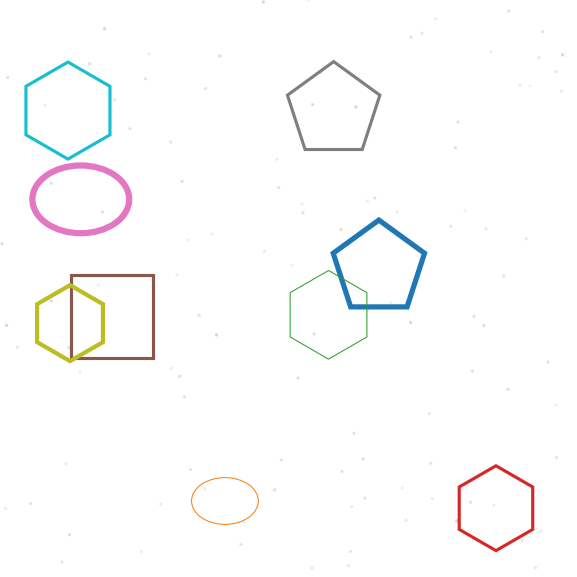[{"shape": "pentagon", "thickness": 2.5, "radius": 0.42, "center": [0.656, 0.535]}, {"shape": "oval", "thickness": 0.5, "radius": 0.29, "center": [0.39, 0.132]}, {"shape": "hexagon", "thickness": 0.5, "radius": 0.38, "center": [0.569, 0.454]}, {"shape": "hexagon", "thickness": 1.5, "radius": 0.37, "center": [0.859, 0.119]}, {"shape": "square", "thickness": 1.5, "radius": 0.36, "center": [0.194, 0.451]}, {"shape": "oval", "thickness": 3, "radius": 0.42, "center": [0.14, 0.654]}, {"shape": "pentagon", "thickness": 1.5, "radius": 0.42, "center": [0.578, 0.808]}, {"shape": "hexagon", "thickness": 2, "radius": 0.33, "center": [0.121, 0.44]}, {"shape": "hexagon", "thickness": 1.5, "radius": 0.42, "center": [0.118, 0.808]}]